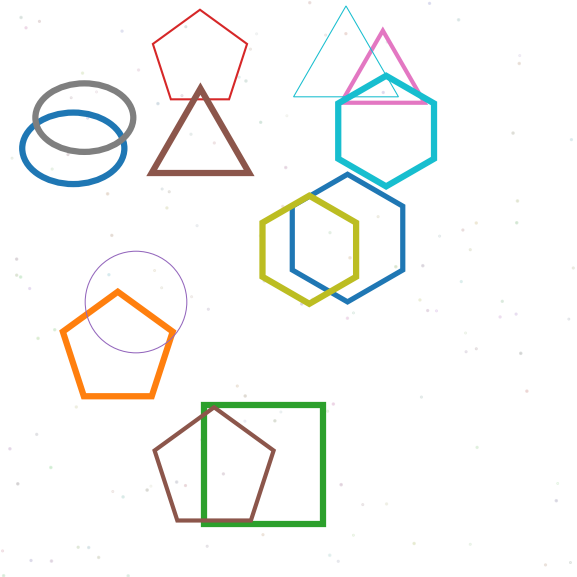[{"shape": "hexagon", "thickness": 2.5, "radius": 0.55, "center": [0.602, 0.587]}, {"shape": "oval", "thickness": 3, "radius": 0.44, "center": [0.127, 0.742]}, {"shape": "pentagon", "thickness": 3, "radius": 0.5, "center": [0.204, 0.394]}, {"shape": "square", "thickness": 3, "radius": 0.52, "center": [0.456, 0.194]}, {"shape": "pentagon", "thickness": 1, "radius": 0.43, "center": [0.346, 0.897]}, {"shape": "circle", "thickness": 0.5, "radius": 0.44, "center": [0.236, 0.476]}, {"shape": "triangle", "thickness": 3, "radius": 0.49, "center": [0.347, 0.748]}, {"shape": "pentagon", "thickness": 2, "radius": 0.54, "center": [0.371, 0.186]}, {"shape": "triangle", "thickness": 2, "radius": 0.42, "center": [0.663, 0.863]}, {"shape": "oval", "thickness": 3, "radius": 0.42, "center": [0.146, 0.795]}, {"shape": "hexagon", "thickness": 3, "radius": 0.47, "center": [0.536, 0.567]}, {"shape": "hexagon", "thickness": 3, "radius": 0.48, "center": [0.669, 0.772]}, {"shape": "triangle", "thickness": 0.5, "radius": 0.52, "center": [0.599, 0.884]}]